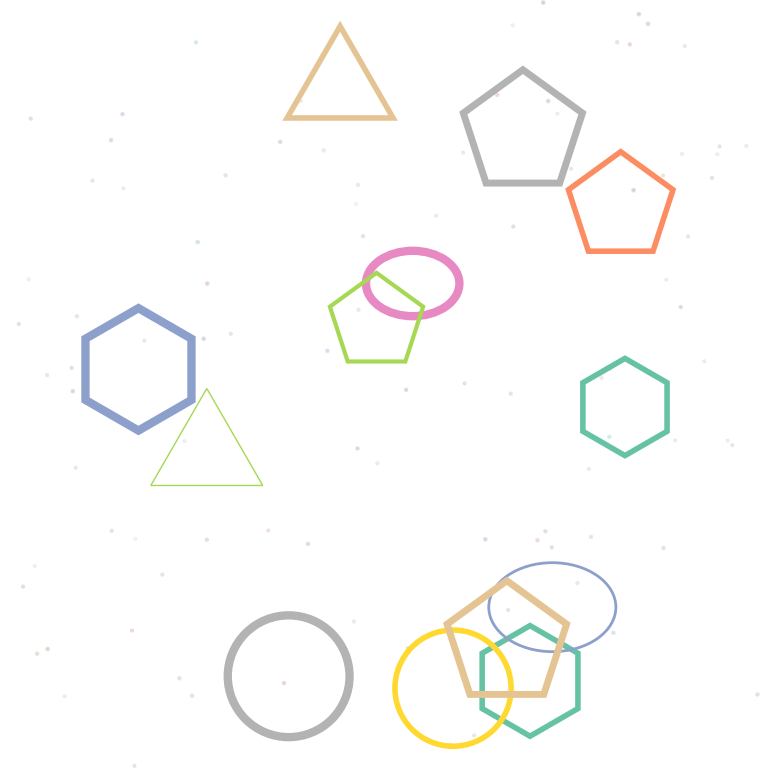[{"shape": "hexagon", "thickness": 2, "radius": 0.32, "center": [0.812, 0.471]}, {"shape": "hexagon", "thickness": 2, "radius": 0.36, "center": [0.688, 0.116]}, {"shape": "pentagon", "thickness": 2, "radius": 0.36, "center": [0.806, 0.732]}, {"shape": "oval", "thickness": 1, "radius": 0.41, "center": [0.717, 0.211]}, {"shape": "hexagon", "thickness": 3, "radius": 0.4, "center": [0.18, 0.52]}, {"shape": "oval", "thickness": 3, "radius": 0.3, "center": [0.536, 0.632]}, {"shape": "triangle", "thickness": 0.5, "radius": 0.42, "center": [0.269, 0.412]}, {"shape": "pentagon", "thickness": 1.5, "radius": 0.32, "center": [0.489, 0.582]}, {"shape": "circle", "thickness": 2, "radius": 0.38, "center": [0.588, 0.106]}, {"shape": "pentagon", "thickness": 2.5, "radius": 0.41, "center": [0.658, 0.164]}, {"shape": "triangle", "thickness": 2, "radius": 0.4, "center": [0.442, 0.886]}, {"shape": "circle", "thickness": 3, "radius": 0.4, "center": [0.375, 0.122]}, {"shape": "pentagon", "thickness": 2.5, "radius": 0.41, "center": [0.679, 0.828]}]